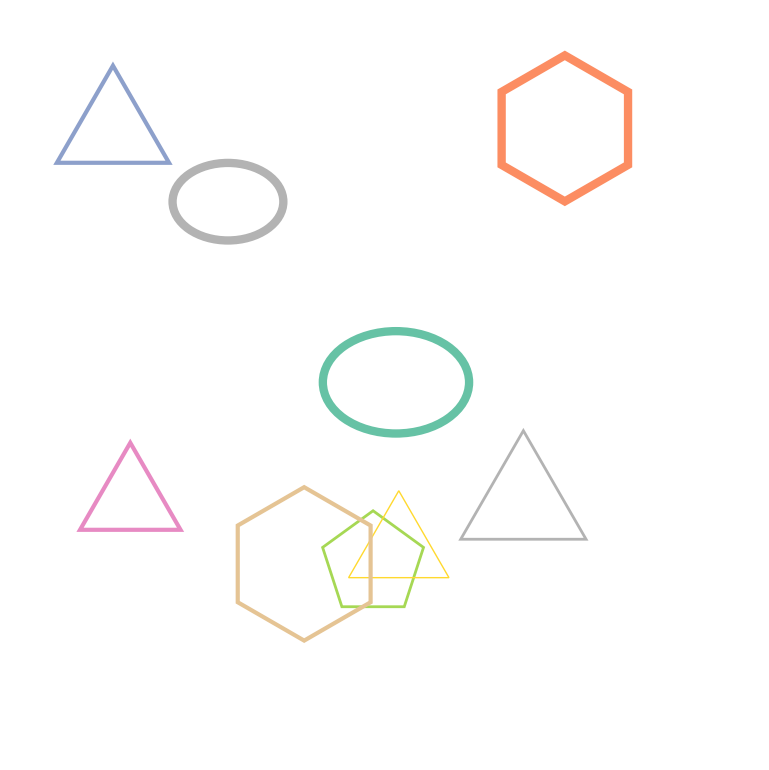[{"shape": "oval", "thickness": 3, "radius": 0.47, "center": [0.514, 0.503]}, {"shape": "hexagon", "thickness": 3, "radius": 0.47, "center": [0.734, 0.833]}, {"shape": "triangle", "thickness": 1.5, "radius": 0.42, "center": [0.147, 0.831]}, {"shape": "triangle", "thickness": 1.5, "radius": 0.38, "center": [0.169, 0.35]}, {"shape": "pentagon", "thickness": 1, "radius": 0.34, "center": [0.484, 0.268]}, {"shape": "triangle", "thickness": 0.5, "radius": 0.38, "center": [0.518, 0.287]}, {"shape": "hexagon", "thickness": 1.5, "radius": 0.5, "center": [0.395, 0.268]}, {"shape": "triangle", "thickness": 1, "radius": 0.47, "center": [0.68, 0.347]}, {"shape": "oval", "thickness": 3, "radius": 0.36, "center": [0.296, 0.738]}]